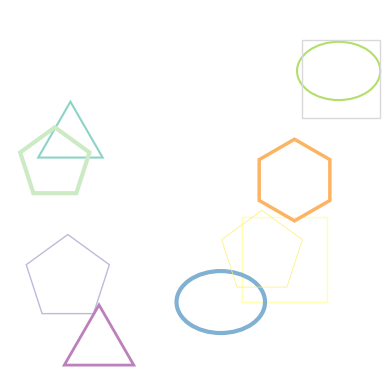[{"shape": "triangle", "thickness": 1.5, "radius": 0.48, "center": [0.183, 0.639]}, {"shape": "square", "thickness": 1, "radius": 0.55, "center": [0.738, 0.327]}, {"shape": "pentagon", "thickness": 1, "radius": 0.57, "center": [0.176, 0.277]}, {"shape": "oval", "thickness": 3, "radius": 0.57, "center": [0.573, 0.215]}, {"shape": "hexagon", "thickness": 2.5, "radius": 0.53, "center": [0.765, 0.532]}, {"shape": "oval", "thickness": 1.5, "radius": 0.54, "center": [0.88, 0.816]}, {"shape": "square", "thickness": 1, "radius": 0.51, "center": [0.885, 0.795]}, {"shape": "triangle", "thickness": 2, "radius": 0.52, "center": [0.257, 0.104]}, {"shape": "pentagon", "thickness": 3, "radius": 0.47, "center": [0.142, 0.575]}, {"shape": "pentagon", "thickness": 0.5, "radius": 0.55, "center": [0.68, 0.344]}]